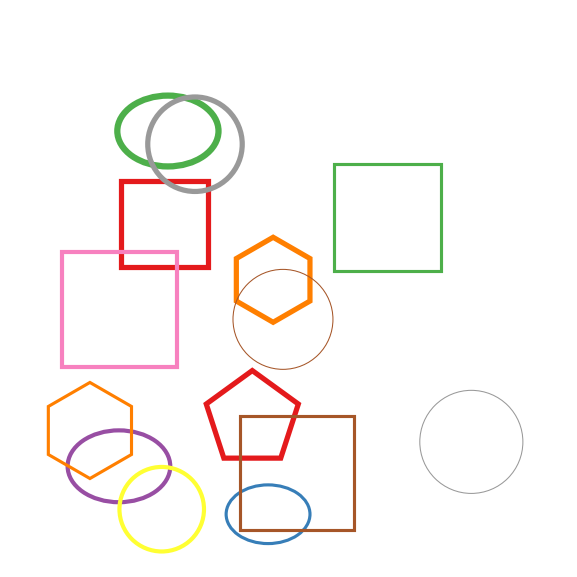[{"shape": "square", "thickness": 2.5, "radius": 0.38, "center": [0.285, 0.611]}, {"shape": "pentagon", "thickness": 2.5, "radius": 0.42, "center": [0.437, 0.274]}, {"shape": "oval", "thickness": 1.5, "radius": 0.36, "center": [0.464, 0.109]}, {"shape": "oval", "thickness": 3, "radius": 0.44, "center": [0.291, 0.772]}, {"shape": "square", "thickness": 1.5, "radius": 0.46, "center": [0.671, 0.622]}, {"shape": "oval", "thickness": 2, "radius": 0.44, "center": [0.206, 0.192]}, {"shape": "hexagon", "thickness": 2.5, "radius": 0.37, "center": [0.473, 0.515]}, {"shape": "hexagon", "thickness": 1.5, "radius": 0.42, "center": [0.156, 0.254]}, {"shape": "circle", "thickness": 2, "radius": 0.37, "center": [0.28, 0.117]}, {"shape": "square", "thickness": 1.5, "radius": 0.49, "center": [0.515, 0.18]}, {"shape": "circle", "thickness": 0.5, "radius": 0.43, "center": [0.49, 0.446]}, {"shape": "square", "thickness": 2, "radius": 0.5, "center": [0.207, 0.463]}, {"shape": "circle", "thickness": 2.5, "radius": 0.41, "center": [0.338, 0.749]}, {"shape": "circle", "thickness": 0.5, "radius": 0.45, "center": [0.816, 0.234]}]